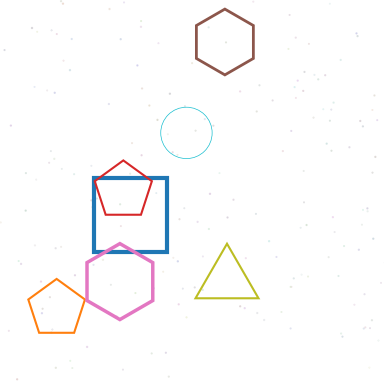[{"shape": "square", "thickness": 3, "radius": 0.48, "center": [0.339, 0.442]}, {"shape": "pentagon", "thickness": 1.5, "radius": 0.39, "center": [0.147, 0.198]}, {"shape": "pentagon", "thickness": 1.5, "radius": 0.39, "center": [0.32, 0.505]}, {"shape": "hexagon", "thickness": 2, "radius": 0.43, "center": [0.584, 0.891]}, {"shape": "hexagon", "thickness": 2.5, "radius": 0.49, "center": [0.311, 0.269]}, {"shape": "triangle", "thickness": 1.5, "radius": 0.47, "center": [0.59, 0.272]}, {"shape": "circle", "thickness": 0.5, "radius": 0.33, "center": [0.484, 0.655]}]